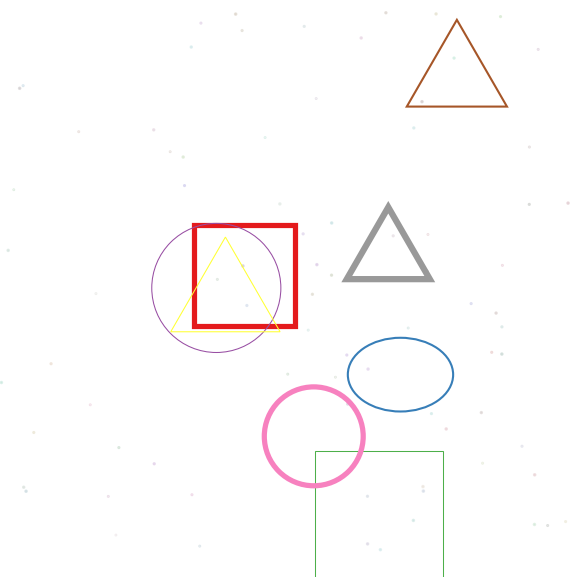[{"shape": "square", "thickness": 2.5, "radius": 0.44, "center": [0.424, 0.521]}, {"shape": "oval", "thickness": 1, "radius": 0.46, "center": [0.693, 0.35]}, {"shape": "square", "thickness": 0.5, "radius": 0.55, "center": [0.657, 0.107]}, {"shape": "circle", "thickness": 0.5, "radius": 0.56, "center": [0.375, 0.501]}, {"shape": "triangle", "thickness": 0.5, "radius": 0.55, "center": [0.39, 0.479]}, {"shape": "triangle", "thickness": 1, "radius": 0.5, "center": [0.791, 0.865]}, {"shape": "circle", "thickness": 2.5, "radius": 0.43, "center": [0.543, 0.244]}, {"shape": "triangle", "thickness": 3, "radius": 0.42, "center": [0.672, 0.557]}]